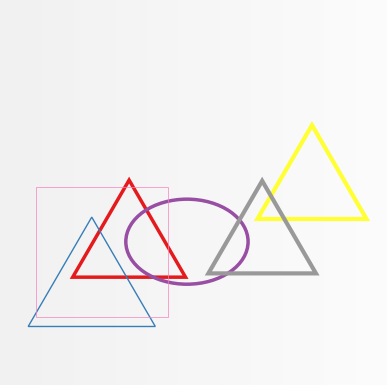[{"shape": "triangle", "thickness": 2.5, "radius": 0.84, "center": [0.333, 0.364]}, {"shape": "triangle", "thickness": 1, "radius": 0.95, "center": [0.237, 0.247]}, {"shape": "oval", "thickness": 2.5, "radius": 0.79, "center": [0.482, 0.372]}, {"shape": "triangle", "thickness": 3, "radius": 0.81, "center": [0.805, 0.512]}, {"shape": "square", "thickness": 0.5, "radius": 0.85, "center": [0.263, 0.346]}, {"shape": "triangle", "thickness": 3, "radius": 0.8, "center": [0.677, 0.37]}]